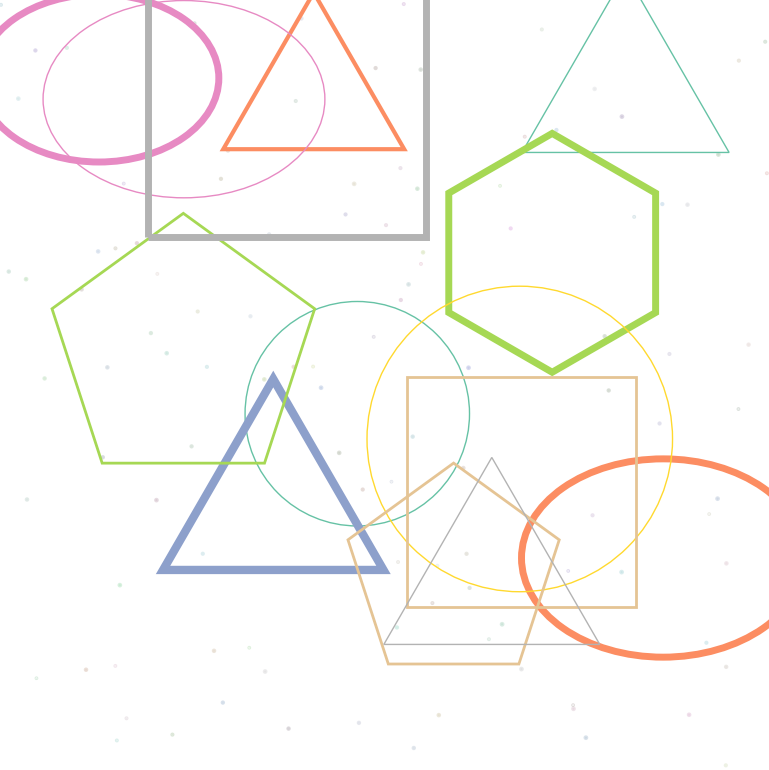[{"shape": "circle", "thickness": 0.5, "radius": 0.73, "center": [0.464, 0.463]}, {"shape": "triangle", "thickness": 0.5, "radius": 0.78, "center": [0.812, 0.88]}, {"shape": "triangle", "thickness": 1.5, "radius": 0.68, "center": [0.407, 0.874]}, {"shape": "oval", "thickness": 2.5, "radius": 0.92, "center": [0.861, 0.275]}, {"shape": "triangle", "thickness": 3, "radius": 0.83, "center": [0.355, 0.342]}, {"shape": "oval", "thickness": 0.5, "radius": 0.91, "center": [0.239, 0.871]}, {"shape": "oval", "thickness": 2.5, "radius": 0.78, "center": [0.129, 0.899]}, {"shape": "pentagon", "thickness": 1, "radius": 0.9, "center": [0.238, 0.544]}, {"shape": "hexagon", "thickness": 2.5, "radius": 0.78, "center": [0.717, 0.672]}, {"shape": "circle", "thickness": 0.5, "radius": 0.99, "center": [0.675, 0.43]}, {"shape": "square", "thickness": 1, "radius": 0.75, "center": [0.677, 0.361]}, {"shape": "pentagon", "thickness": 1, "radius": 0.72, "center": [0.589, 0.254]}, {"shape": "square", "thickness": 2.5, "radius": 0.9, "center": [0.373, 0.872]}, {"shape": "triangle", "thickness": 0.5, "radius": 0.81, "center": [0.639, 0.244]}]